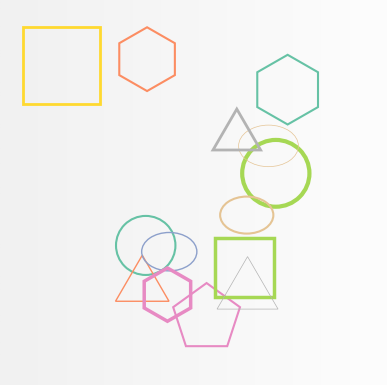[{"shape": "circle", "thickness": 1.5, "radius": 0.38, "center": [0.376, 0.363]}, {"shape": "hexagon", "thickness": 1.5, "radius": 0.45, "center": [0.742, 0.767]}, {"shape": "triangle", "thickness": 1, "radius": 0.4, "center": [0.367, 0.257]}, {"shape": "hexagon", "thickness": 1.5, "radius": 0.41, "center": [0.38, 0.846]}, {"shape": "oval", "thickness": 1, "radius": 0.36, "center": [0.437, 0.346]}, {"shape": "pentagon", "thickness": 1.5, "radius": 0.45, "center": [0.533, 0.174]}, {"shape": "hexagon", "thickness": 2.5, "radius": 0.35, "center": [0.432, 0.235]}, {"shape": "square", "thickness": 2.5, "radius": 0.38, "center": [0.631, 0.306]}, {"shape": "circle", "thickness": 3, "radius": 0.43, "center": [0.712, 0.55]}, {"shape": "square", "thickness": 2, "radius": 0.5, "center": [0.159, 0.83]}, {"shape": "oval", "thickness": 1.5, "radius": 0.34, "center": [0.637, 0.441]}, {"shape": "oval", "thickness": 0.5, "radius": 0.39, "center": [0.693, 0.621]}, {"shape": "triangle", "thickness": 2, "radius": 0.35, "center": [0.611, 0.646]}, {"shape": "triangle", "thickness": 0.5, "radius": 0.45, "center": [0.639, 0.243]}]